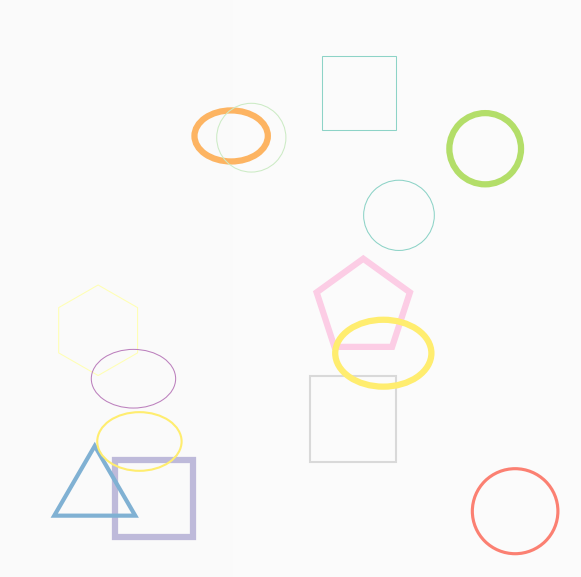[{"shape": "square", "thickness": 0.5, "radius": 0.32, "center": [0.618, 0.837]}, {"shape": "circle", "thickness": 0.5, "radius": 0.3, "center": [0.686, 0.626]}, {"shape": "hexagon", "thickness": 0.5, "radius": 0.39, "center": [0.169, 0.427]}, {"shape": "square", "thickness": 3, "radius": 0.33, "center": [0.265, 0.136]}, {"shape": "circle", "thickness": 1.5, "radius": 0.37, "center": [0.886, 0.114]}, {"shape": "triangle", "thickness": 2, "radius": 0.4, "center": [0.163, 0.146]}, {"shape": "oval", "thickness": 3, "radius": 0.32, "center": [0.398, 0.764]}, {"shape": "circle", "thickness": 3, "radius": 0.31, "center": [0.835, 0.742]}, {"shape": "pentagon", "thickness": 3, "radius": 0.42, "center": [0.625, 0.467]}, {"shape": "square", "thickness": 1, "radius": 0.37, "center": [0.607, 0.274]}, {"shape": "oval", "thickness": 0.5, "radius": 0.36, "center": [0.23, 0.343]}, {"shape": "circle", "thickness": 0.5, "radius": 0.3, "center": [0.432, 0.761]}, {"shape": "oval", "thickness": 3, "radius": 0.41, "center": [0.659, 0.388]}, {"shape": "oval", "thickness": 1, "radius": 0.36, "center": [0.24, 0.235]}]